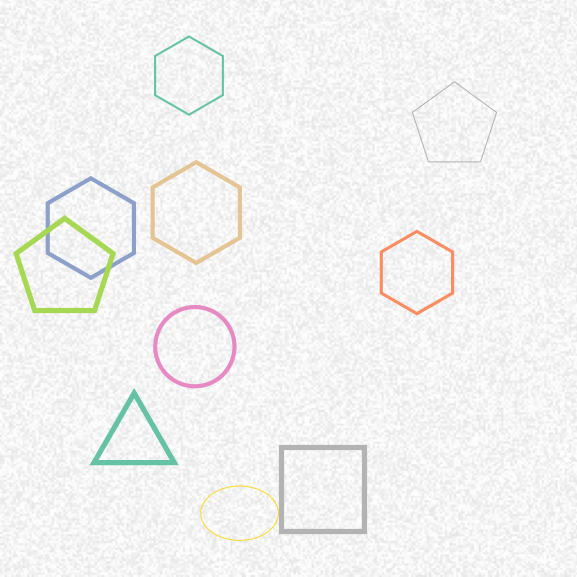[{"shape": "triangle", "thickness": 2.5, "radius": 0.4, "center": [0.232, 0.238]}, {"shape": "hexagon", "thickness": 1, "radius": 0.34, "center": [0.327, 0.868]}, {"shape": "hexagon", "thickness": 1.5, "radius": 0.36, "center": [0.722, 0.527]}, {"shape": "hexagon", "thickness": 2, "radius": 0.43, "center": [0.157, 0.604]}, {"shape": "circle", "thickness": 2, "radius": 0.34, "center": [0.337, 0.399]}, {"shape": "pentagon", "thickness": 2.5, "radius": 0.44, "center": [0.112, 0.533]}, {"shape": "oval", "thickness": 0.5, "radius": 0.34, "center": [0.415, 0.11]}, {"shape": "hexagon", "thickness": 2, "radius": 0.44, "center": [0.34, 0.631]}, {"shape": "square", "thickness": 2.5, "radius": 0.36, "center": [0.559, 0.152]}, {"shape": "pentagon", "thickness": 0.5, "radius": 0.38, "center": [0.787, 0.781]}]